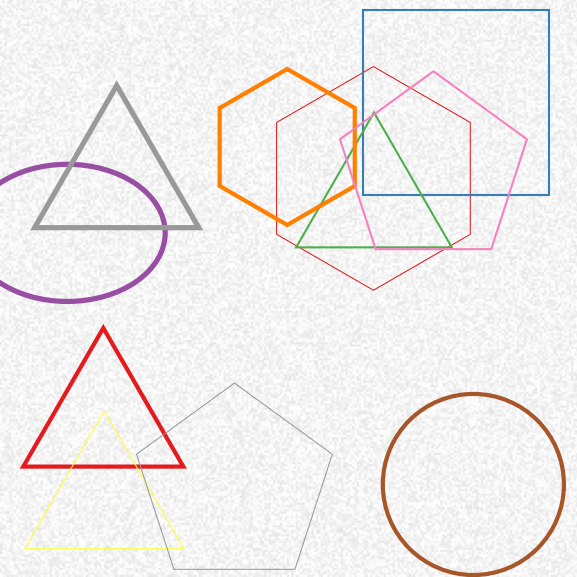[{"shape": "triangle", "thickness": 2, "radius": 0.8, "center": [0.179, 0.271]}, {"shape": "hexagon", "thickness": 0.5, "radius": 0.97, "center": [0.647, 0.69]}, {"shape": "square", "thickness": 1, "radius": 0.8, "center": [0.79, 0.821]}, {"shape": "triangle", "thickness": 1, "radius": 0.78, "center": [0.648, 0.649]}, {"shape": "oval", "thickness": 2.5, "radius": 0.85, "center": [0.116, 0.596]}, {"shape": "hexagon", "thickness": 2, "radius": 0.68, "center": [0.497, 0.745]}, {"shape": "triangle", "thickness": 0.5, "radius": 0.8, "center": [0.181, 0.128]}, {"shape": "circle", "thickness": 2, "radius": 0.78, "center": [0.82, 0.16]}, {"shape": "pentagon", "thickness": 1, "radius": 0.85, "center": [0.751, 0.705]}, {"shape": "pentagon", "thickness": 0.5, "radius": 0.89, "center": [0.406, 0.158]}, {"shape": "triangle", "thickness": 2.5, "radius": 0.82, "center": [0.202, 0.687]}]